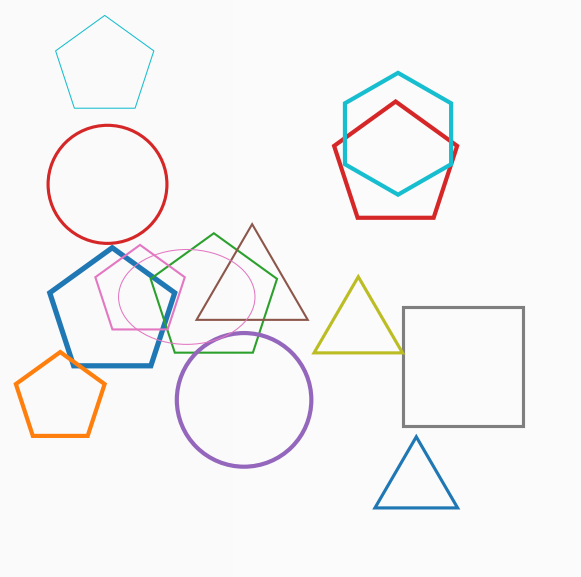[{"shape": "pentagon", "thickness": 2.5, "radius": 0.57, "center": [0.193, 0.457]}, {"shape": "triangle", "thickness": 1.5, "radius": 0.41, "center": [0.716, 0.161]}, {"shape": "pentagon", "thickness": 2, "radius": 0.4, "center": [0.104, 0.309]}, {"shape": "pentagon", "thickness": 1, "radius": 0.57, "center": [0.368, 0.481]}, {"shape": "pentagon", "thickness": 2, "radius": 0.56, "center": [0.681, 0.712]}, {"shape": "circle", "thickness": 1.5, "radius": 0.51, "center": [0.185, 0.68]}, {"shape": "circle", "thickness": 2, "radius": 0.58, "center": [0.42, 0.307]}, {"shape": "triangle", "thickness": 1, "radius": 0.55, "center": [0.434, 0.501]}, {"shape": "pentagon", "thickness": 1, "radius": 0.4, "center": [0.241, 0.494]}, {"shape": "oval", "thickness": 0.5, "radius": 0.59, "center": [0.321, 0.485]}, {"shape": "square", "thickness": 1.5, "radius": 0.51, "center": [0.797, 0.364]}, {"shape": "triangle", "thickness": 1.5, "radius": 0.44, "center": [0.616, 0.432]}, {"shape": "pentagon", "thickness": 0.5, "radius": 0.44, "center": [0.18, 0.884]}, {"shape": "hexagon", "thickness": 2, "radius": 0.53, "center": [0.685, 0.768]}]